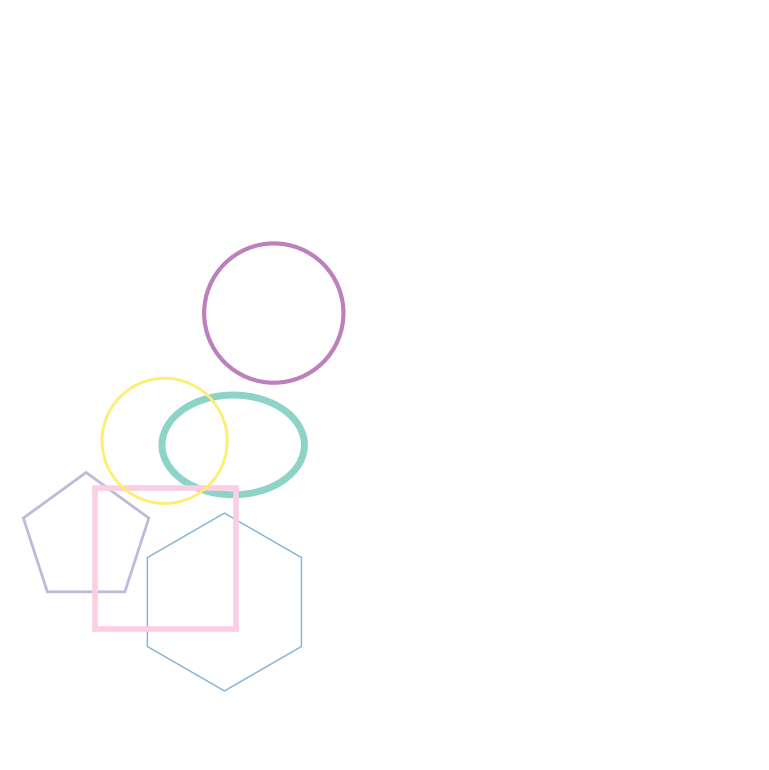[{"shape": "oval", "thickness": 2.5, "radius": 0.46, "center": [0.303, 0.422]}, {"shape": "pentagon", "thickness": 1, "radius": 0.43, "center": [0.112, 0.301]}, {"shape": "hexagon", "thickness": 0.5, "radius": 0.58, "center": [0.291, 0.218]}, {"shape": "square", "thickness": 2, "radius": 0.46, "center": [0.215, 0.275]}, {"shape": "circle", "thickness": 1.5, "radius": 0.45, "center": [0.356, 0.593]}, {"shape": "circle", "thickness": 1, "radius": 0.41, "center": [0.214, 0.427]}]